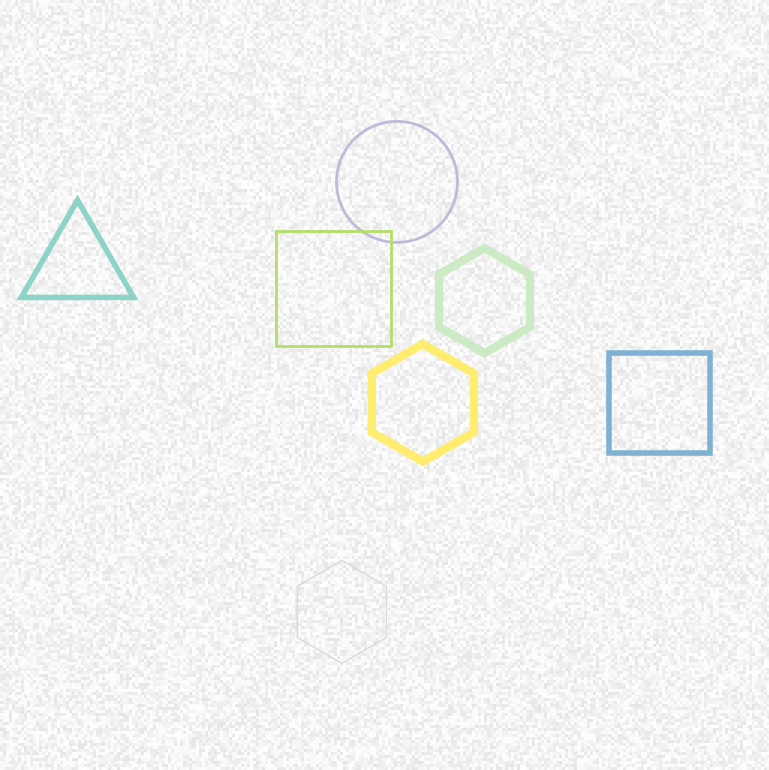[{"shape": "triangle", "thickness": 2, "radius": 0.42, "center": [0.101, 0.656]}, {"shape": "circle", "thickness": 1, "radius": 0.39, "center": [0.516, 0.764]}, {"shape": "square", "thickness": 2, "radius": 0.33, "center": [0.856, 0.477]}, {"shape": "square", "thickness": 1, "radius": 0.37, "center": [0.433, 0.626]}, {"shape": "hexagon", "thickness": 0.5, "radius": 0.33, "center": [0.444, 0.205]}, {"shape": "hexagon", "thickness": 3, "radius": 0.34, "center": [0.629, 0.61]}, {"shape": "hexagon", "thickness": 3, "radius": 0.38, "center": [0.549, 0.477]}]